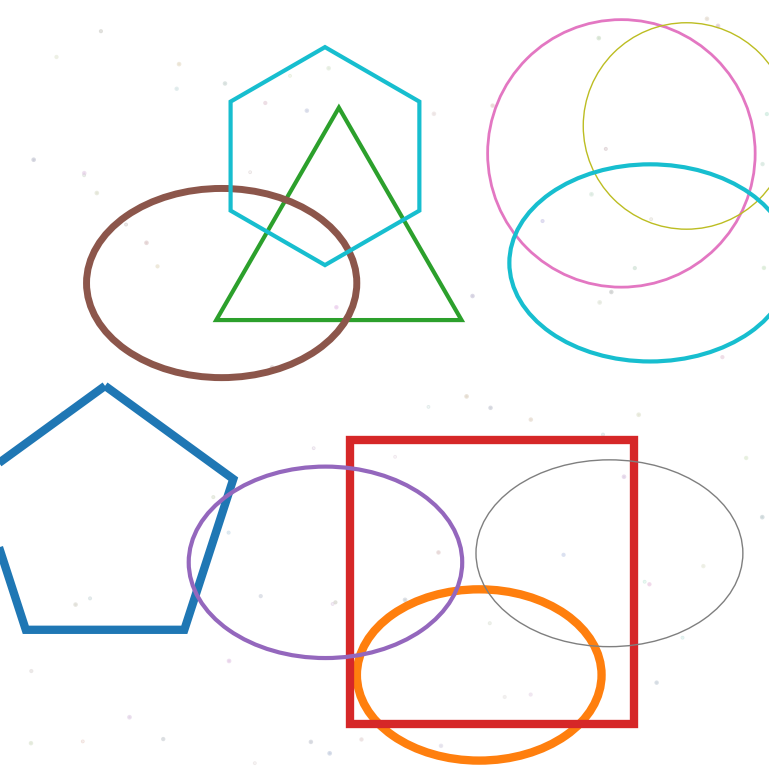[{"shape": "pentagon", "thickness": 3, "radius": 0.88, "center": [0.136, 0.324]}, {"shape": "oval", "thickness": 3, "radius": 0.79, "center": [0.622, 0.123]}, {"shape": "triangle", "thickness": 1.5, "radius": 0.92, "center": [0.44, 0.676]}, {"shape": "square", "thickness": 3, "radius": 0.92, "center": [0.639, 0.244]}, {"shape": "oval", "thickness": 1.5, "radius": 0.89, "center": [0.423, 0.27]}, {"shape": "oval", "thickness": 2.5, "radius": 0.88, "center": [0.288, 0.632]}, {"shape": "circle", "thickness": 1, "radius": 0.87, "center": [0.807, 0.801]}, {"shape": "oval", "thickness": 0.5, "radius": 0.87, "center": [0.791, 0.281]}, {"shape": "circle", "thickness": 0.5, "radius": 0.67, "center": [0.892, 0.836]}, {"shape": "hexagon", "thickness": 1.5, "radius": 0.71, "center": [0.422, 0.797]}, {"shape": "oval", "thickness": 1.5, "radius": 0.91, "center": [0.844, 0.659]}]